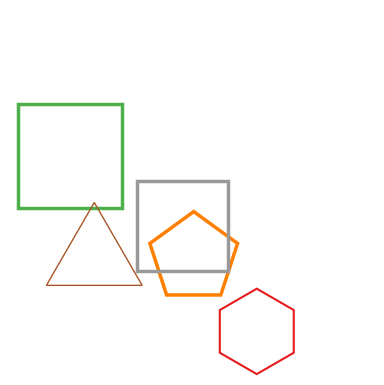[{"shape": "hexagon", "thickness": 1.5, "radius": 0.55, "center": [0.667, 0.139]}, {"shape": "square", "thickness": 2.5, "radius": 0.68, "center": [0.182, 0.595]}, {"shape": "pentagon", "thickness": 2.5, "radius": 0.6, "center": [0.503, 0.331]}, {"shape": "triangle", "thickness": 1, "radius": 0.72, "center": [0.245, 0.331]}, {"shape": "square", "thickness": 2.5, "radius": 0.59, "center": [0.474, 0.413]}]